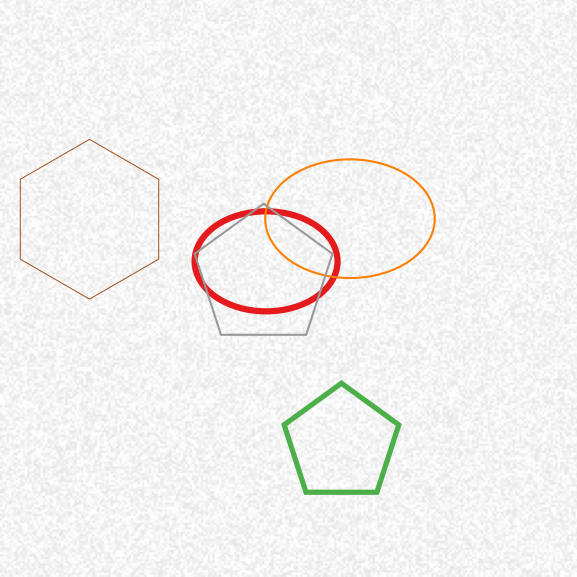[{"shape": "oval", "thickness": 3, "radius": 0.62, "center": [0.461, 0.547]}, {"shape": "pentagon", "thickness": 2.5, "radius": 0.52, "center": [0.591, 0.231]}, {"shape": "oval", "thickness": 1, "radius": 0.73, "center": [0.606, 0.62]}, {"shape": "hexagon", "thickness": 0.5, "radius": 0.69, "center": [0.155, 0.62]}, {"shape": "pentagon", "thickness": 1, "radius": 0.63, "center": [0.456, 0.521]}]